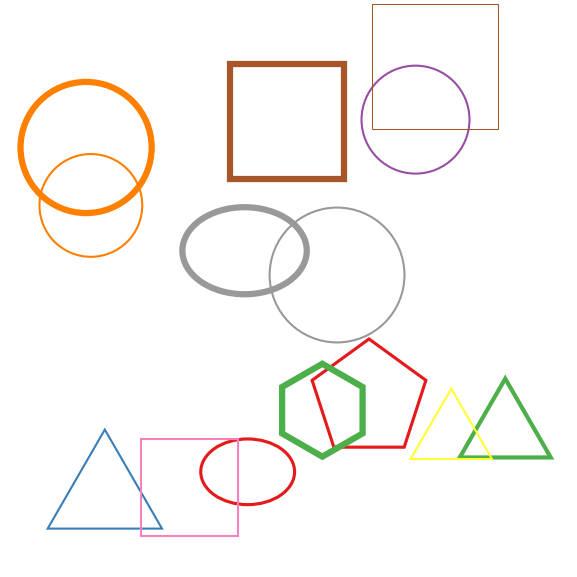[{"shape": "oval", "thickness": 1.5, "radius": 0.41, "center": [0.429, 0.182]}, {"shape": "pentagon", "thickness": 1.5, "radius": 0.52, "center": [0.639, 0.309]}, {"shape": "triangle", "thickness": 1, "radius": 0.57, "center": [0.182, 0.141]}, {"shape": "hexagon", "thickness": 3, "radius": 0.4, "center": [0.558, 0.289]}, {"shape": "triangle", "thickness": 2, "radius": 0.45, "center": [0.875, 0.252]}, {"shape": "circle", "thickness": 1, "radius": 0.47, "center": [0.72, 0.792]}, {"shape": "circle", "thickness": 3, "radius": 0.57, "center": [0.149, 0.744]}, {"shape": "circle", "thickness": 1, "radius": 0.44, "center": [0.157, 0.643]}, {"shape": "triangle", "thickness": 1, "radius": 0.41, "center": [0.781, 0.245]}, {"shape": "square", "thickness": 3, "radius": 0.5, "center": [0.497, 0.788]}, {"shape": "square", "thickness": 0.5, "radius": 0.55, "center": [0.753, 0.884]}, {"shape": "square", "thickness": 1, "radius": 0.42, "center": [0.328, 0.155]}, {"shape": "circle", "thickness": 1, "radius": 0.58, "center": [0.584, 0.523]}, {"shape": "oval", "thickness": 3, "radius": 0.54, "center": [0.424, 0.565]}]